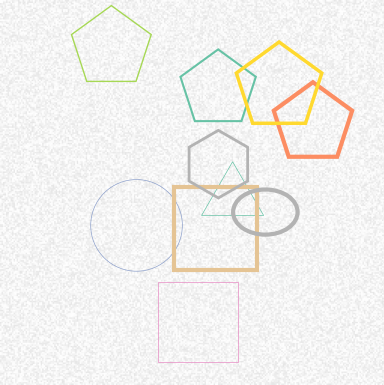[{"shape": "pentagon", "thickness": 1.5, "radius": 0.51, "center": [0.567, 0.769]}, {"shape": "triangle", "thickness": 0.5, "radius": 0.47, "center": [0.604, 0.487]}, {"shape": "pentagon", "thickness": 3, "radius": 0.54, "center": [0.813, 0.679]}, {"shape": "circle", "thickness": 0.5, "radius": 0.6, "center": [0.355, 0.415]}, {"shape": "square", "thickness": 0.5, "radius": 0.52, "center": [0.515, 0.163]}, {"shape": "pentagon", "thickness": 1, "radius": 0.54, "center": [0.289, 0.877]}, {"shape": "pentagon", "thickness": 2.5, "radius": 0.58, "center": [0.725, 0.774]}, {"shape": "square", "thickness": 3, "radius": 0.54, "center": [0.56, 0.406]}, {"shape": "oval", "thickness": 3, "radius": 0.42, "center": [0.689, 0.449]}, {"shape": "hexagon", "thickness": 2, "radius": 0.44, "center": [0.567, 0.574]}]